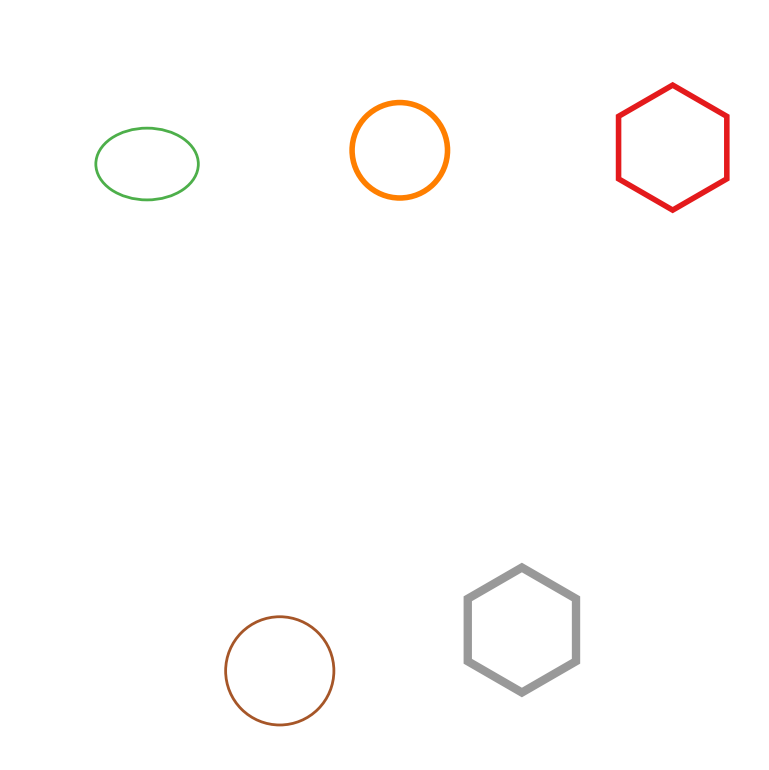[{"shape": "hexagon", "thickness": 2, "radius": 0.41, "center": [0.874, 0.808]}, {"shape": "oval", "thickness": 1, "radius": 0.33, "center": [0.191, 0.787]}, {"shape": "circle", "thickness": 2, "radius": 0.31, "center": [0.519, 0.805]}, {"shape": "circle", "thickness": 1, "radius": 0.35, "center": [0.363, 0.129]}, {"shape": "hexagon", "thickness": 3, "radius": 0.41, "center": [0.678, 0.182]}]